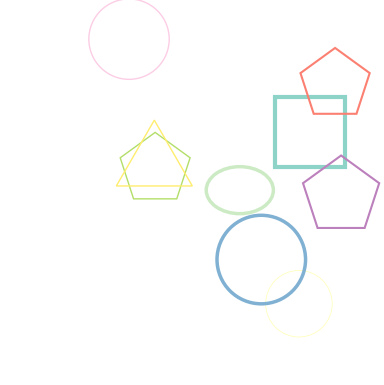[{"shape": "square", "thickness": 3, "radius": 0.45, "center": [0.806, 0.658]}, {"shape": "circle", "thickness": 0.5, "radius": 0.43, "center": [0.777, 0.211]}, {"shape": "pentagon", "thickness": 1.5, "radius": 0.47, "center": [0.87, 0.781]}, {"shape": "circle", "thickness": 2.5, "radius": 0.57, "center": [0.679, 0.326]}, {"shape": "pentagon", "thickness": 1, "radius": 0.48, "center": [0.403, 0.561]}, {"shape": "circle", "thickness": 1, "radius": 0.52, "center": [0.335, 0.898]}, {"shape": "pentagon", "thickness": 1.5, "radius": 0.52, "center": [0.886, 0.492]}, {"shape": "oval", "thickness": 2.5, "radius": 0.44, "center": [0.623, 0.506]}, {"shape": "triangle", "thickness": 1, "radius": 0.57, "center": [0.401, 0.574]}]